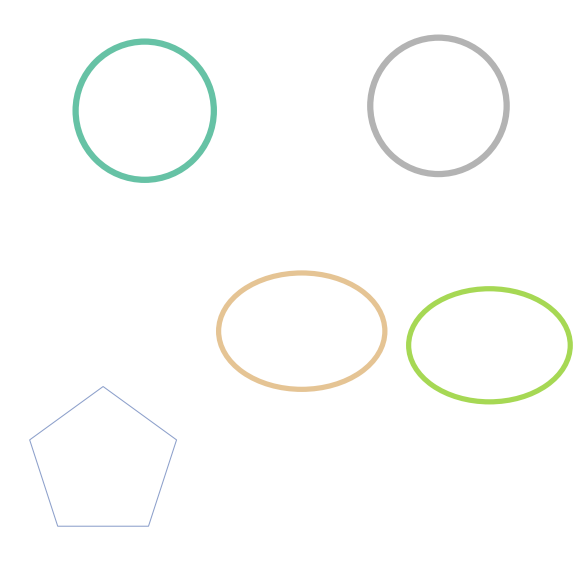[{"shape": "circle", "thickness": 3, "radius": 0.6, "center": [0.251, 0.807]}, {"shape": "pentagon", "thickness": 0.5, "radius": 0.67, "center": [0.179, 0.196]}, {"shape": "oval", "thickness": 2.5, "radius": 0.7, "center": [0.848, 0.401]}, {"shape": "oval", "thickness": 2.5, "radius": 0.72, "center": [0.522, 0.426]}, {"shape": "circle", "thickness": 3, "radius": 0.59, "center": [0.759, 0.816]}]